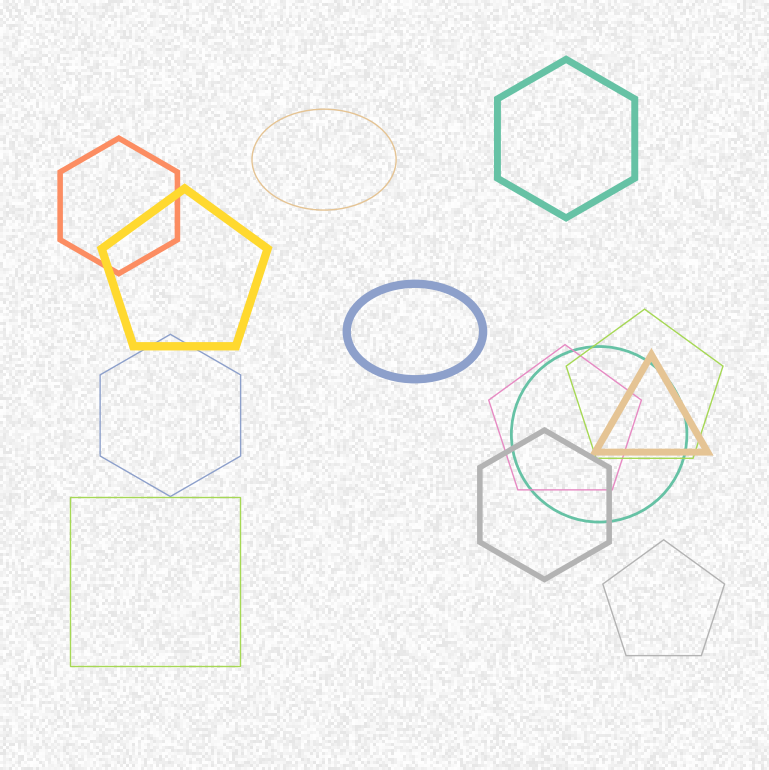[{"shape": "circle", "thickness": 1, "radius": 0.57, "center": [0.778, 0.436]}, {"shape": "hexagon", "thickness": 2.5, "radius": 0.51, "center": [0.735, 0.82]}, {"shape": "hexagon", "thickness": 2, "radius": 0.44, "center": [0.154, 0.733]}, {"shape": "hexagon", "thickness": 0.5, "radius": 0.53, "center": [0.221, 0.46]}, {"shape": "oval", "thickness": 3, "radius": 0.44, "center": [0.539, 0.569]}, {"shape": "pentagon", "thickness": 0.5, "radius": 0.52, "center": [0.734, 0.448]}, {"shape": "square", "thickness": 0.5, "radius": 0.55, "center": [0.202, 0.245]}, {"shape": "pentagon", "thickness": 0.5, "radius": 0.54, "center": [0.837, 0.491]}, {"shape": "pentagon", "thickness": 3, "radius": 0.57, "center": [0.24, 0.642]}, {"shape": "triangle", "thickness": 2.5, "radius": 0.42, "center": [0.846, 0.455]}, {"shape": "oval", "thickness": 0.5, "radius": 0.47, "center": [0.421, 0.793]}, {"shape": "hexagon", "thickness": 2, "radius": 0.48, "center": [0.707, 0.344]}, {"shape": "pentagon", "thickness": 0.5, "radius": 0.42, "center": [0.862, 0.216]}]